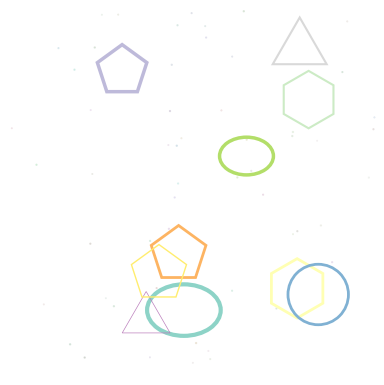[{"shape": "oval", "thickness": 3, "radius": 0.48, "center": [0.478, 0.195]}, {"shape": "hexagon", "thickness": 2, "radius": 0.39, "center": [0.772, 0.251]}, {"shape": "pentagon", "thickness": 2.5, "radius": 0.34, "center": [0.317, 0.817]}, {"shape": "circle", "thickness": 2, "radius": 0.39, "center": [0.827, 0.235]}, {"shape": "pentagon", "thickness": 2, "radius": 0.37, "center": [0.464, 0.34]}, {"shape": "oval", "thickness": 2.5, "radius": 0.35, "center": [0.64, 0.595]}, {"shape": "triangle", "thickness": 1.5, "radius": 0.4, "center": [0.778, 0.874]}, {"shape": "triangle", "thickness": 0.5, "radius": 0.36, "center": [0.38, 0.171]}, {"shape": "hexagon", "thickness": 1.5, "radius": 0.37, "center": [0.802, 0.741]}, {"shape": "pentagon", "thickness": 1, "radius": 0.38, "center": [0.413, 0.29]}]